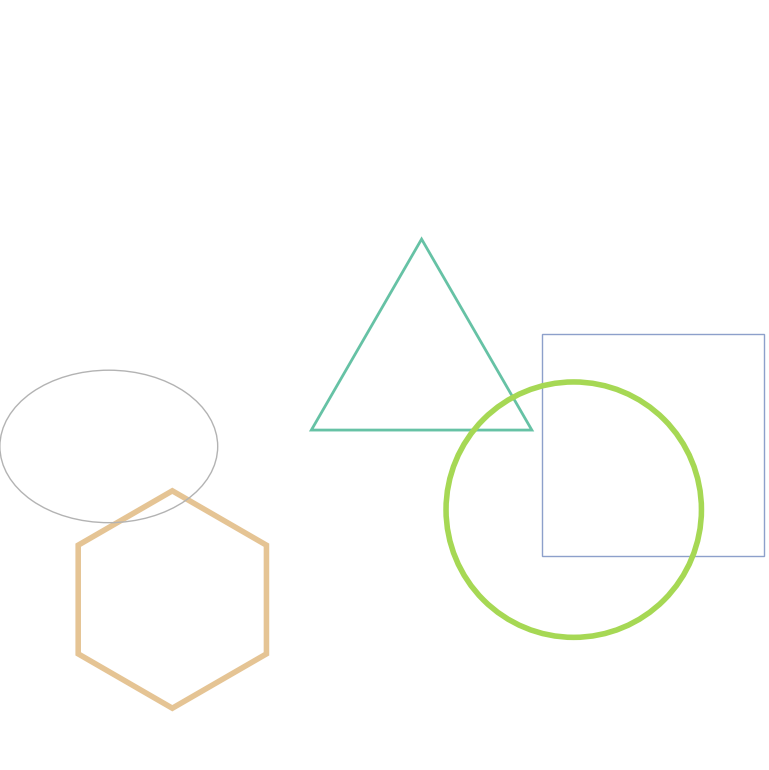[{"shape": "triangle", "thickness": 1, "radius": 0.83, "center": [0.548, 0.524]}, {"shape": "square", "thickness": 0.5, "radius": 0.72, "center": [0.848, 0.422]}, {"shape": "circle", "thickness": 2, "radius": 0.83, "center": [0.745, 0.338]}, {"shape": "hexagon", "thickness": 2, "radius": 0.71, "center": [0.224, 0.221]}, {"shape": "oval", "thickness": 0.5, "radius": 0.71, "center": [0.141, 0.42]}]